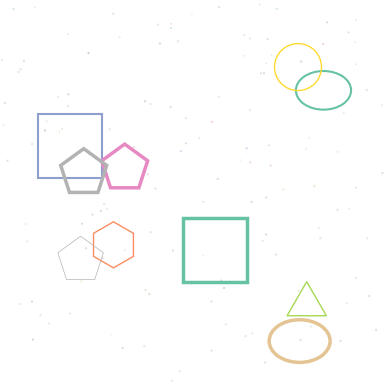[{"shape": "square", "thickness": 2.5, "radius": 0.42, "center": [0.559, 0.35]}, {"shape": "oval", "thickness": 1.5, "radius": 0.36, "center": [0.84, 0.765]}, {"shape": "hexagon", "thickness": 1, "radius": 0.3, "center": [0.295, 0.364]}, {"shape": "square", "thickness": 1.5, "radius": 0.41, "center": [0.182, 0.621]}, {"shape": "pentagon", "thickness": 2.5, "radius": 0.31, "center": [0.324, 0.563]}, {"shape": "triangle", "thickness": 1, "radius": 0.29, "center": [0.797, 0.209]}, {"shape": "circle", "thickness": 1, "radius": 0.31, "center": [0.774, 0.826]}, {"shape": "oval", "thickness": 2.5, "radius": 0.4, "center": [0.778, 0.114]}, {"shape": "pentagon", "thickness": 0.5, "radius": 0.31, "center": [0.209, 0.324]}, {"shape": "pentagon", "thickness": 2.5, "radius": 0.31, "center": [0.217, 0.551]}]